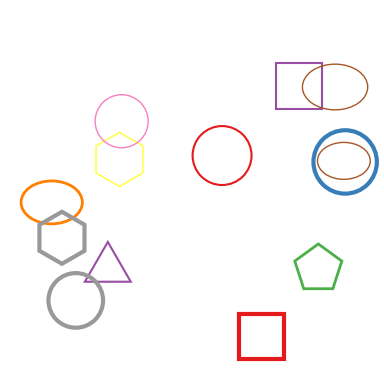[{"shape": "circle", "thickness": 1.5, "radius": 0.38, "center": [0.577, 0.596]}, {"shape": "square", "thickness": 3, "radius": 0.29, "center": [0.679, 0.126]}, {"shape": "circle", "thickness": 3, "radius": 0.41, "center": [0.896, 0.579]}, {"shape": "pentagon", "thickness": 2, "radius": 0.32, "center": [0.827, 0.302]}, {"shape": "triangle", "thickness": 1.5, "radius": 0.34, "center": [0.28, 0.303]}, {"shape": "square", "thickness": 1.5, "radius": 0.3, "center": [0.776, 0.776]}, {"shape": "oval", "thickness": 2, "radius": 0.4, "center": [0.134, 0.474]}, {"shape": "hexagon", "thickness": 1, "radius": 0.35, "center": [0.31, 0.586]}, {"shape": "oval", "thickness": 1, "radius": 0.42, "center": [0.87, 0.774]}, {"shape": "oval", "thickness": 1, "radius": 0.34, "center": [0.893, 0.582]}, {"shape": "circle", "thickness": 1, "radius": 0.34, "center": [0.316, 0.685]}, {"shape": "hexagon", "thickness": 3, "radius": 0.34, "center": [0.161, 0.382]}, {"shape": "circle", "thickness": 3, "radius": 0.35, "center": [0.197, 0.22]}]